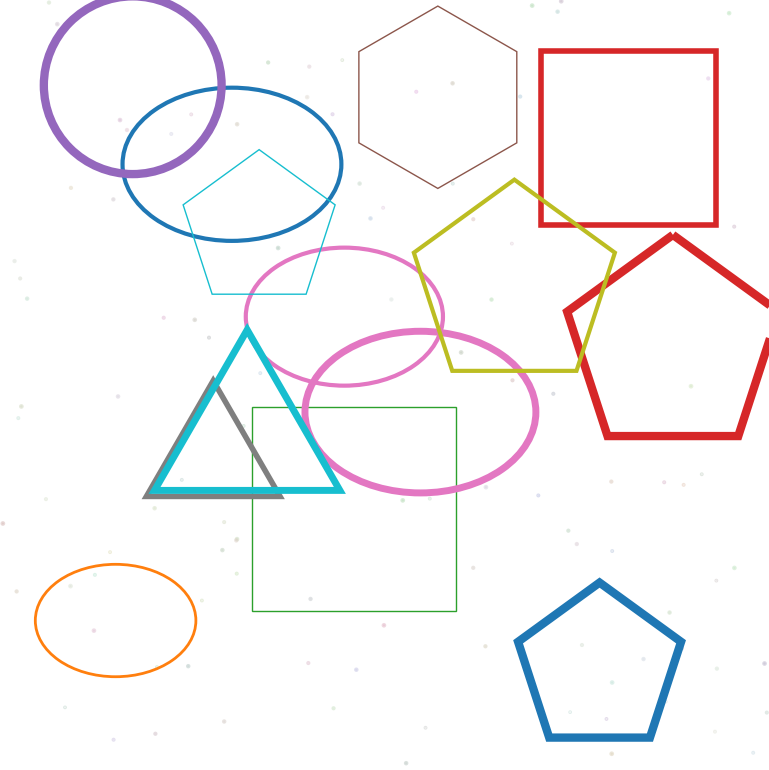[{"shape": "pentagon", "thickness": 3, "radius": 0.56, "center": [0.779, 0.132]}, {"shape": "oval", "thickness": 1.5, "radius": 0.71, "center": [0.301, 0.787]}, {"shape": "oval", "thickness": 1, "radius": 0.52, "center": [0.15, 0.194]}, {"shape": "square", "thickness": 0.5, "radius": 0.66, "center": [0.46, 0.339]}, {"shape": "pentagon", "thickness": 3, "radius": 0.72, "center": [0.874, 0.551]}, {"shape": "square", "thickness": 2, "radius": 0.57, "center": [0.816, 0.821]}, {"shape": "circle", "thickness": 3, "radius": 0.58, "center": [0.172, 0.889]}, {"shape": "hexagon", "thickness": 0.5, "radius": 0.59, "center": [0.569, 0.874]}, {"shape": "oval", "thickness": 1.5, "radius": 0.64, "center": [0.447, 0.589]}, {"shape": "oval", "thickness": 2.5, "radius": 0.75, "center": [0.546, 0.465]}, {"shape": "triangle", "thickness": 2, "radius": 0.5, "center": [0.277, 0.405]}, {"shape": "pentagon", "thickness": 1.5, "radius": 0.69, "center": [0.668, 0.629]}, {"shape": "triangle", "thickness": 2.5, "radius": 0.69, "center": [0.321, 0.433]}, {"shape": "pentagon", "thickness": 0.5, "radius": 0.52, "center": [0.337, 0.702]}]